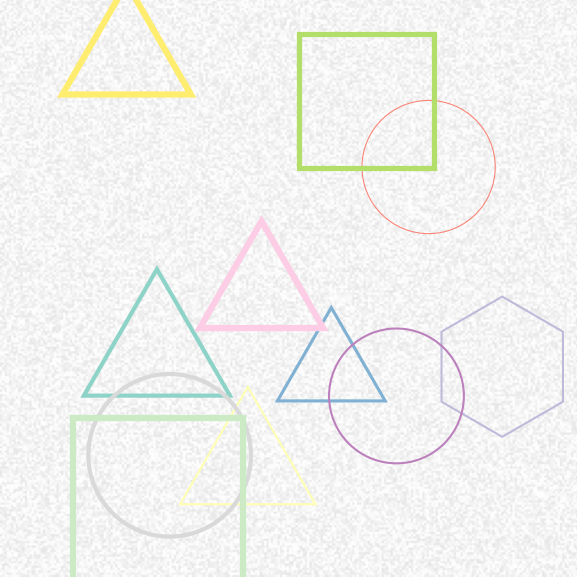[{"shape": "triangle", "thickness": 2, "radius": 0.73, "center": [0.272, 0.387]}, {"shape": "triangle", "thickness": 1, "radius": 0.68, "center": [0.429, 0.194]}, {"shape": "hexagon", "thickness": 1, "radius": 0.61, "center": [0.87, 0.364]}, {"shape": "circle", "thickness": 0.5, "radius": 0.58, "center": [0.742, 0.71]}, {"shape": "triangle", "thickness": 1.5, "radius": 0.54, "center": [0.574, 0.359]}, {"shape": "square", "thickness": 2.5, "radius": 0.58, "center": [0.634, 0.824]}, {"shape": "triangle", "thickness": 3, "radius": 0.62, "center": [0.453, 0.493]}, {"shape": "circle", "thickness": 2, "radius": 0.7, "center": [0.294, 0.211]}, {"shape": "circle", "thickness": 1, "radius": 0.58, "center": [0.687, 0.314]}, {"shape": "square", "thickness": 3, "radius": 0.74, "center": [0.273, 0.127]}, {"shape": "triangle", "thickness": 3, "radius": 0.64, "center": [0.219, 0.9]}]